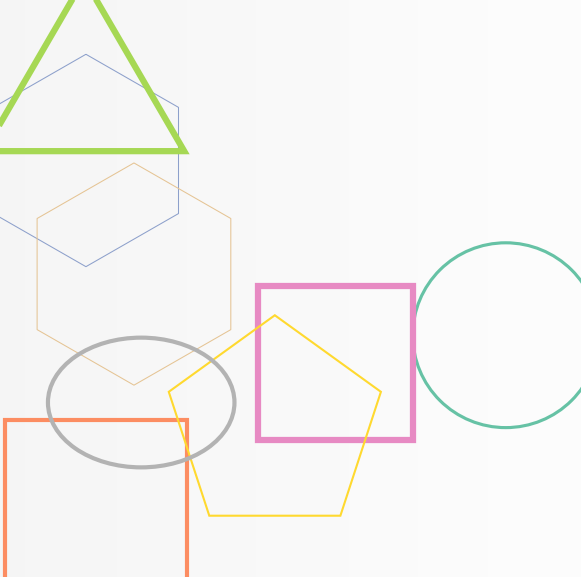[{"shape": "circle", "thickness": 1.5, "radius": 0.8, "center": [0.87, 0.419]}, {"shape": "square", "thickness": 2, "radius": 0.78, "center": [0.165, 0.115]}, {"shape": "hexagon", "thickness": 0.5, "radius": 0.92, "center": [0.148, 0.721]}, {"shape": "square", "thickness": 3, "radius": 0.67, "center": [0.577, 0.37]}, {"shape": "triangle", "thickness": 3, "radius": 0.99, "center": [0.145, 0.837]}, {"shape": "pentagon", "thickness": 1, "radius": 0.96, "center": [0.473, 0.261]}, {"shape": "hexagon", "thickness": 0.5, "radius": 0.96, "center": [0.23, 0.525]}, {"shape": "oval", "thickness": 2, "radius": 0.8, "center": [0.243, 0.302]}]